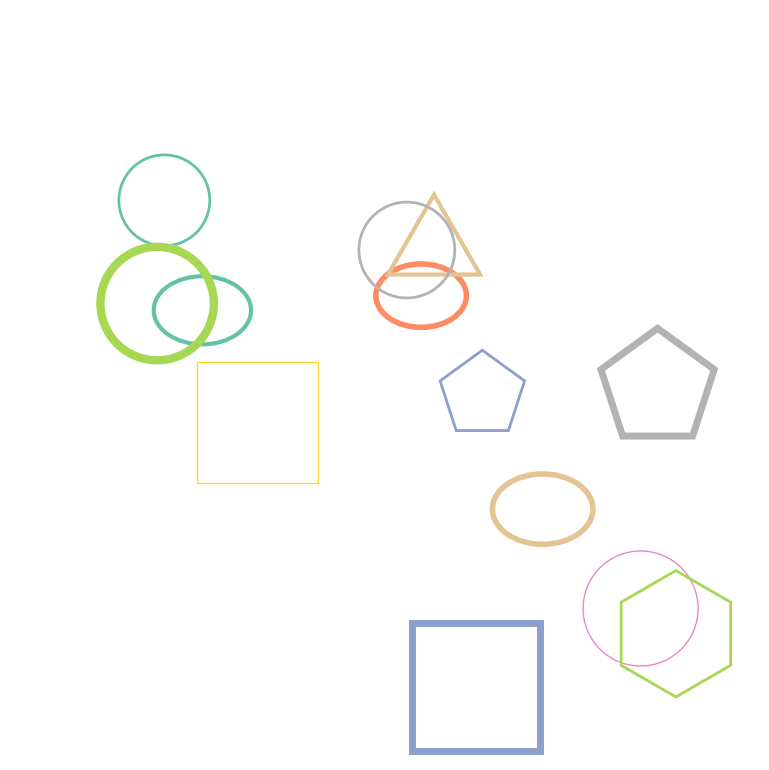[{"shape": "circle", "thickness": 1, "radius": 0.3, "center": [0.213, 0.74]}, {"shape": "oval", "thickness": 1.5, "radius": 0.32, "center": [0.263, 0.597]}, {"shape": "oval", "thickness": 2, "radius": 0.29, "center": [0.547, 0.616]}, {"shape": "pentagon", "thickness": 1, "radius": 0.29, "center": [0.626, 0.487]}, {"shape": "square", "thickness": 2.5, "radius": 0.42, "center": [0.618, 0.108]}, {"shape": "circle", "thickness": 0.5, "radius": 0.37, "center": [0.832, 0.21]}, {"shape": "hexagon", "thickness": 1, "radius": 0.41, "center": [0.878, 0.177]}, {"shape": "circle", "thickness": 3, "radius": 0.37, "center": [0.204, 0.606]}, {"shape": "square", "thickness": 0.5, "radius": 0.39, "center": [0.334, 0.451]}, {"shape": "triangle", "thickness": 1.5, "radius": 0.35, "center": [0.564, 0.678]}, {"shape": "oval", "thickness": 2, "radius": 0.33, "center": [0.705, 0.339]}, {"shape": "pentagon", "thickness": 2.5, "radius": 0.39, "center": [0.854, 0.496]}, {"shape": "circle", "thickness": 1, "radius": 0.31, "center": [0.528, 0.675]}]